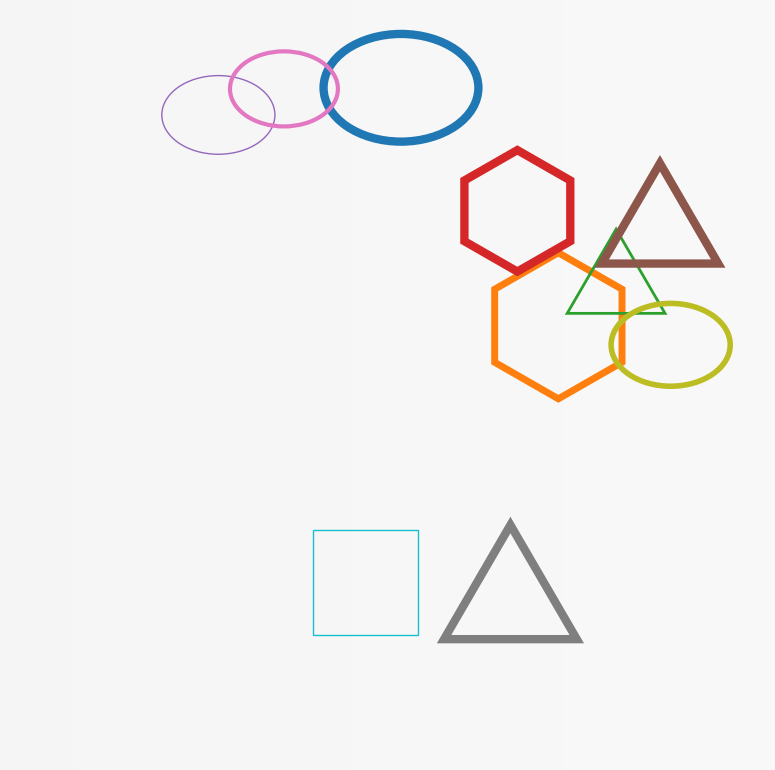[{"shape": "oval", "thickness": 3, "radius": 0.5, "center": [0.517, 0.886]}, {"shape": "hexagon", "thickness": 2.5, "radius": 0.47, "center": [0.72, 0.577]}, {"shape": "triangle", "thickness": 1, "radius": 0.36, "center": [0.795, 0.629]}, {"shape": "hexagon", "thickness": 3, "radius": 0.39, "center": [0.668, 0.726]}, {"shape": "oval", "thickness": 0.5, "radius": 0.36, "center": [0.282, 0.851]}, {"shape": "triangle", "thickness": 3, "radius": 0.43, "center": [0.852, 0.701]}, {"shape": "oval", "thickness": 1.5, "radius": 0.35, "center": [0.366, 0.885]}, {"shape": "triangle", "thickness": 3, "radius": 0.49, "center": [0.659, 0.219]}, {"shape": "oval", "thickness": 2, "radius": 0.38, "center": [0.865, 0.552]}, {"shape": "square", "thickness": 0.5, "radius": 0.34, "center": [0.472, 0.244]}]